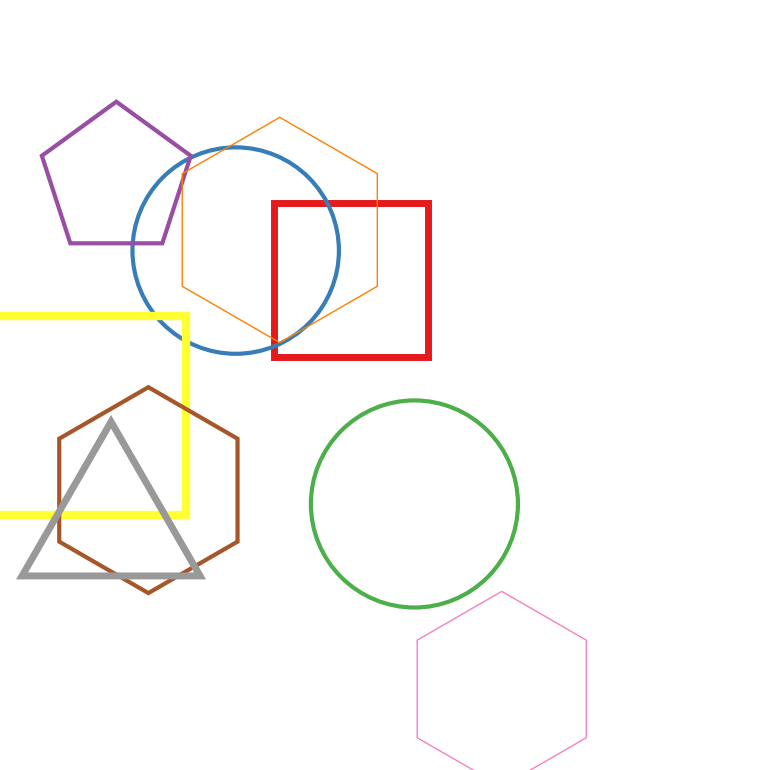[{"shape": "square", "thickness": 2.5, "radius": 0.5, "center": [0.456, 0.636]}, {"shape": "circle", "thickness": 1.5, "radius": 0.67, "center": [0.306, 0.675]}, {"shape": "circle", "thickness": 1.5, "radius": 0.67, "center": [0.538, 0.346]}, {"shape": "pentagon", "thickness": 1.5, "radius": 0.51, "center": [0.151, 0.766]}, {"shape": "hexagon", "thickness": 0.5, "radius": 0.73, "center": [0.363, 0.701]}, {"shape": "square", "thickness": 3, "radius": 0.65, "center": [0.112, 0.46]}, {"shape": "hexagon", "thickness": 1.5, "radius": 0.67, "center": [0.193, 0.363]}, {"shape": "hexagon", "thickness": 0.5, "radius": 0.63, "center": [0.652, 0.105]}, {"shape": "triangle", "thickness": 2.5, "radius": 0.67, "center": [0.144, 0.319]}]